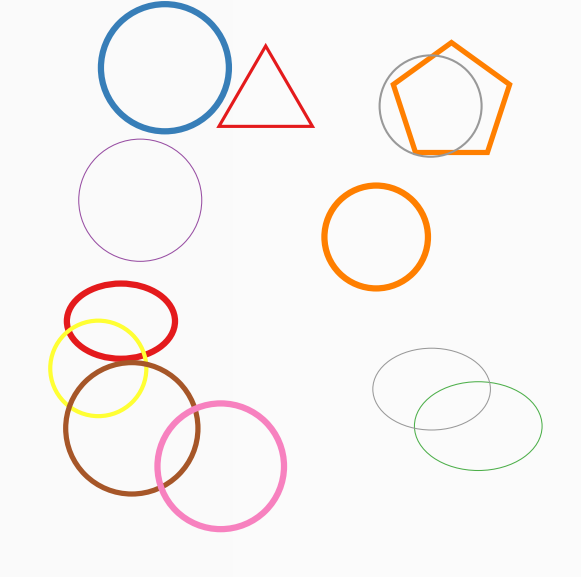[{"shape": "oval", "thickness": 3, "radius": 0.47, "center": [0.208, 0.443]}, {"shape": "triangle", "thickness": 1.5, "radius": 0.46, "center": [0.457, 0.827]}, {"shape": "circle", "thickness": 3, "radius": 0.55, "center": [0.284, 0.882]}, {"shape": "oval", "thickness": 0.5, "radius": 0.55, "center": [0.823, 0.261]}, {"shape": "circle", "thickness": 0.5, "radius": 0.53, "center": [0.241, 0.652]}, {"shape": "pentagon", "thickness": 2.5, "radius": 0.53, "center": [0.777, 0.82]}, {"shape": "circle", "thickness": 3, "radius": 0.45, "center": [0.647, 0.589]}, {"shape": "circle", "thickness": 2, "radius": 0.41, "center": [0.169, 0.361]}, {"shape": "circle", "thickness": 2.5, "radius": 0.57, "center": [0.227, 0.257]}, {"shape": "circle", "thickness": 3, "radius": 0.54, "center": [0.38, 0.192]}, {"shape": "oval", "thickness": 0.5, "radius": 0.51, "center": [0.743, 0.325]}, {"shape": "circle", "thickness": 1, "radius": 0.44, "center": [0.741, 0.815]}]